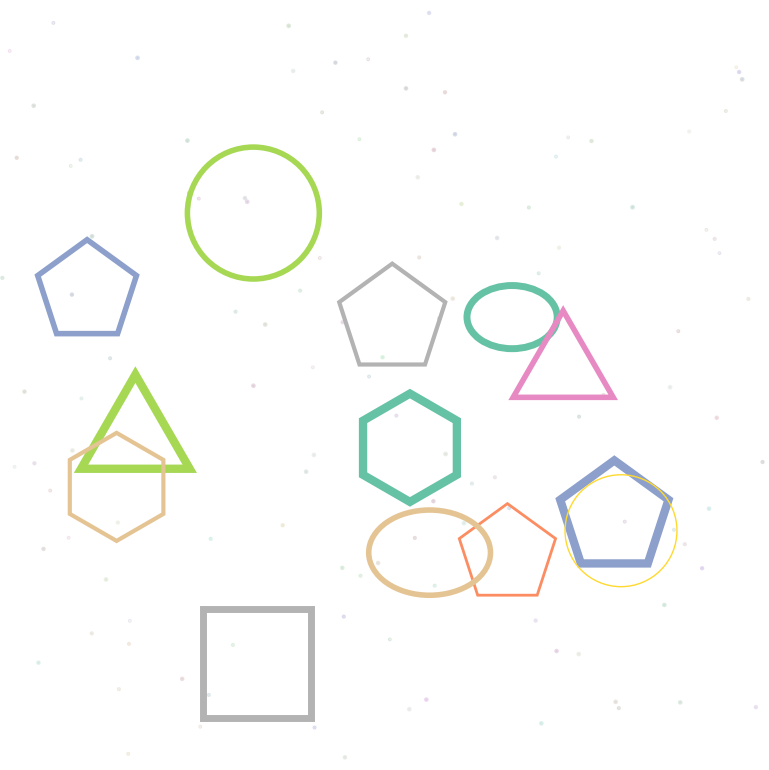[{"shape": "hexagon", "thickness": 3, "radius": 0.35, "center": [0.532, 0.419]}, {"shape": "oval", "thickness": 2.5, "radius": 0.29, "center": [0.665, 0.588]}, {"shape": "pentagon", "thickness": 1, "radius": 0.33, "center": [0.659, 0.28]}, {"shape": "pentagon", "thickness": 2, "radius": 0.34, "center": [0.113, 0.621]}, {"shape": "pentagon", "thickness": 3, "radius": 0.37, "center": [0.798, 0.328]}, {"shape": "triangle", "thickness": 2, "radius": 0.38, "center": [0.731, 0.521]}, {"shape": "circle", "thickness": 2, "radius": 0.43, "center": [0.329, 0.723]}, {"shape": "triangle", "thickness": 3, "radius": 0.41, "center": [0.176, 0.432]}, {"shape": "circle", "thickness": 0.5, "radius": 0.36, "center": [0.806, 0.311]}, {"shape": "oval", "thickness": 2, "radius": 0.4, "center": [0.558, 0.282]}, {"shape": "hexagon", "thickness": 1.5, "radius": 0.35, "center": [0.151, 0.368]}, {"shape": "square", "thickness": 2.5, "radius": 0.35, "center": [0.334, 0.139]}, {"shape": "pentagon", "thickness": 1.5, "radius": 0.36, "center": [0.509, 0.585]}]